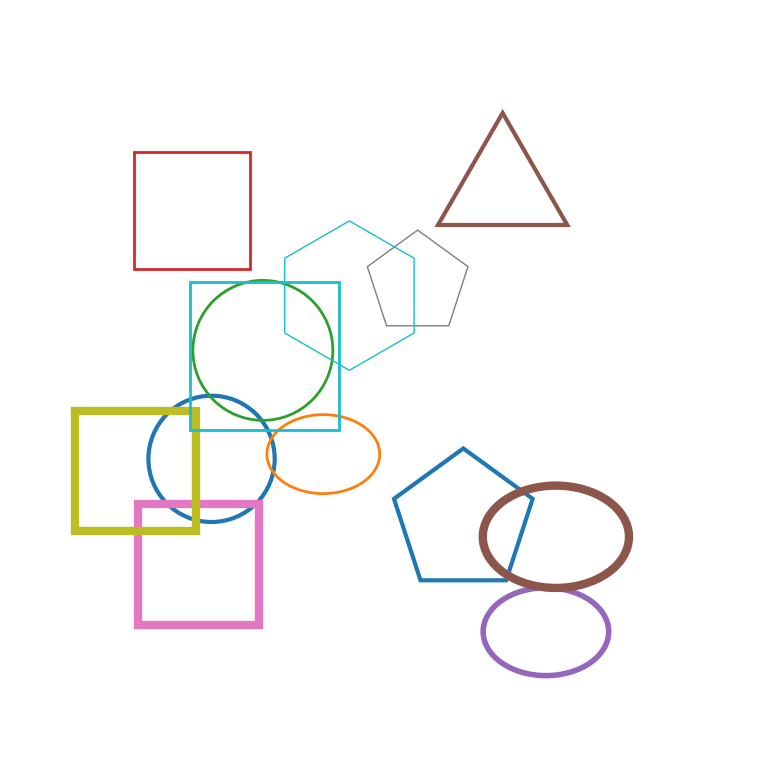[{"shape": "pentagon", "thickness": 1.5, "radius": 0.47, "center": [0.602, 0.323]}, {"shape": "circle", "thickness": 1.5, "radius": 0.41, "center": [0.275, 0.404]}, {"shape": "oval", "thickness": 1, "radius": 0.37, "center": [0.42, 0.41]}, {"shape": "circle", "thickness": 1, "radius": 0.45, "center": [0.341, 0.545]}, {"shape": "square", "thickness": 1, "radius": 0.38, "center": [0.249, 0.727]}, {"shape": "oval", "thickness": 2, "radius": 0.41, "center": [0.709, 0.18]}, {"shape": "triangle", "thickness": 1.5, "radius": 0.48, "center": [0.653, 0.756]}, {"shape": "oval", "thickness": 3, "radius": 0.47, "center": [0.722, 0.303]}, {"shape": "square", "thickness": 3, "radius": 0.39, "center": [0.258, 0.267]}, {"shape": "pentagon", "thickness": 0.5, "radius": 0.34, "center": [0.542, 0.632]}, {"shape": "square", "thickness": 3, "radius": 0.39, "center": [0.176, 0.389]}, {"shape": "square", "thickness": 1, "radius": 0.48, "center": [0.343, 0.538]}, {"shape": "hexagon", "thickness": 0.5, "radius": 0.49, "center": [0.454, 0.616]}]